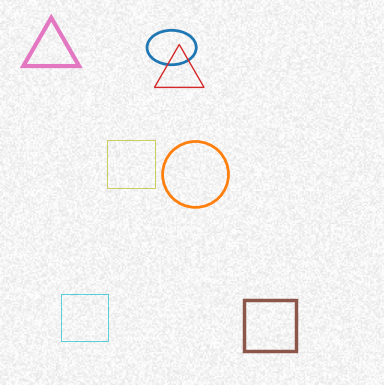[{"shape": "oval", "thickness": 2, "radius": 0.32, "center": [0.446, 0.877]}, {"shape": "circle", "thickness": 2, "radius": 0.43, "center": [0.508, 0.547]}, {"shape": "triangle", "thickness": 1, "radius": 0.37, "center": [0.466, 0.81]}, {"shape": "square", "thickness": 2.5, "radius": 0.33, "center": [0.701, 0.155]}, {"shape": "triangle", "thickness": 3, "radius": 0.42, "center": [0.133, 0.87]}, {"shape": "square", "thickness": 0.5, "radius": 0.31, "center": [0.34, 0.573]}, {"shape": "square", "thickness": 0.5, "radius": 0.3, "center": [0.22, 0.176]}]